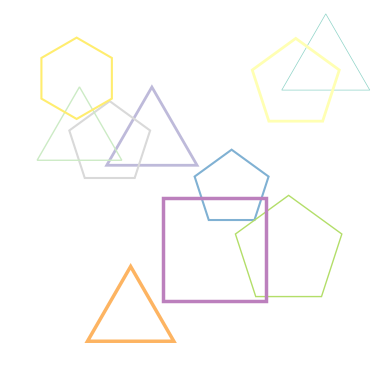[{"shape": "triangle", "thickness": 0.5, "radius": 0.66, "center": [0.846, 0.832]}, {"shape": "pentagon", "thickness": 2, "radius": 0.59, "center": [0.768, 0.781]}, {"shape": "triangle", "thickness": 2, "radius": 0.68, "center": [0.395, 0.638]}, {"shape": "pentagon", "thickness": 1.5, "radius": 0.5, "center": [0.602, 0.51]}, {"shape": "triangle", "thickness": 2.5, "radius": 0.65, "center": [0.339, 0.178]}, {"shape": "pentagon", "thickness": 1, "radius": 0.73, "center": [0.75, 0.347]}, {"shape": "pentagon", "thickness": 1.5, "radius": 0.55, "center": [0.285, 0.627]}, {"shape": "square", "thickness": 2.5, "radius": 0.67, "center": [0.557, 0.352]}, {"shape": "triangle", "thickness": 1, "radius": 0.63, "center": [0.206, 0.647]}, {"shape": "hexagon", "thickness": 1.5, "radius": 0.53, "center": [0.199, 0.797]}]